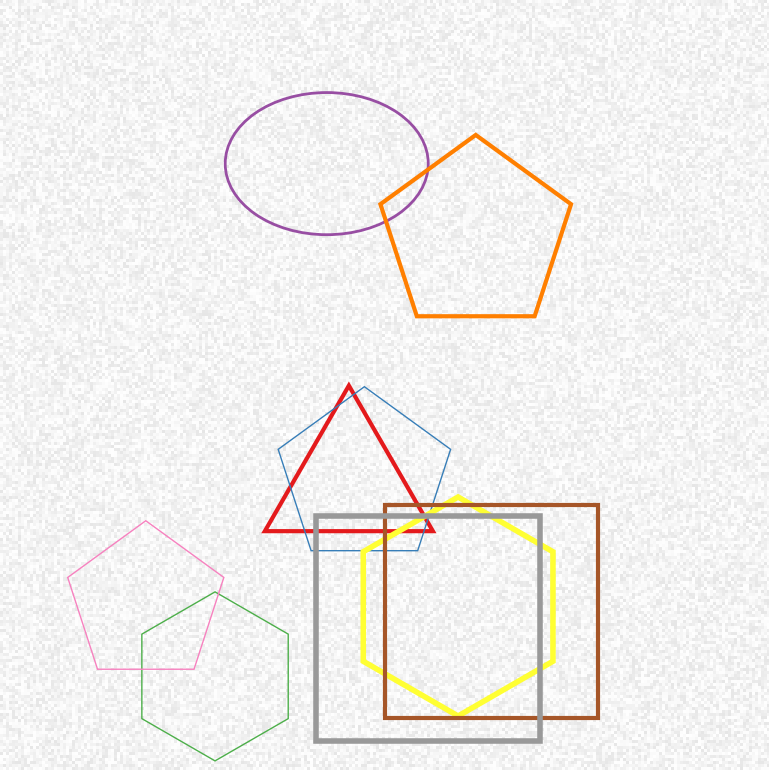[{"shape": "triangle", "thickness": 1.5, "radius": 0.63, "center": [0.453, 0.373]}, {"shape": "pentagon", "thickness": 0.5, "radius": 0.59, "center": [0.473, 0.38]}, {"shape": "hexagon", "thickness": 0.5, "radius": 0.55, "center": [0.279, 0.122]}, {"shape": "oval", "thickness": 1, "radius": 0.66, "center": [0.424, 0.787]}, {"shape": "pentagon", "thickness": 1.5, "radius": 0.65, "center": [0.618, 0.695]}, {"shape": "hexagon", "thickness": 2, "radius": 0.71, "center": [0.595, 0.212]}, {"shape": "square", "thickness": 1.5, "radius": 0.69, "center": [0.638, 0.206]}, {"shape": "pentagon", "thickness": 0.5, "radius": 0.53, "center": [0.189, 0.217]}, {"shape": "square", "thickness": 2, "radius": 0.73, "center": [0.556, 0.184]}]